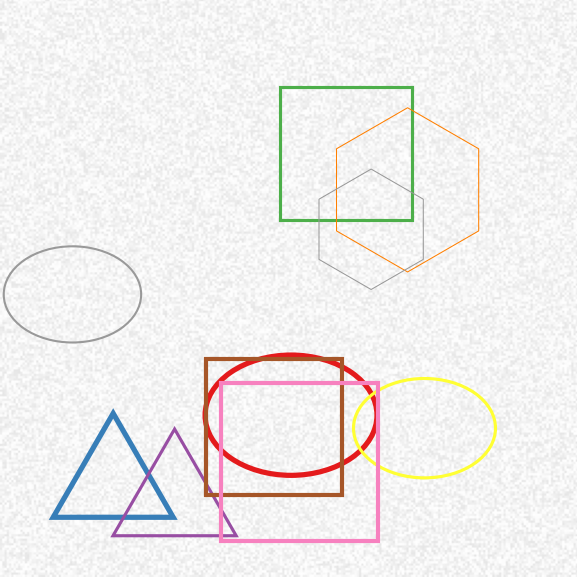[{"shape": "oval", "thickness": 2.5, "radius": 0.74, "center": [0.504, 0.28]}, {"shape": "triangle", "thickness": 2.5, "radius": 0.6, "center": [0.196, 0.163]}, {"shape": "square", "thickness": 1.5, "radius": 0.57, "center": [0.599, 0.733]}, {"shape": "triangle", "thickness": 1.5, "radius": 0.62, "center": [0.302, 0.133]}, {"shape": "hexagon", "thickness": 0.5, "radius": 0.71, "center": [0.706, 0.67]}, {"shape": "oval", "thickness": 1.5, "radius": 0.61, "center": [0.735, 0.258]}, {"shape": "square", "thickness": 2, "radius": 0.59, "center": [0.475, 0.259]}, {"shape": "square", "thickness": 2, "radius": 0.68, "center": [0.518, 0.199]}, {"shape": "oval", "thickness": 1, "radius": 0.59, "center": [0.125, 0.489]}, {"shape": "hexagon", "thickness": 0.5, "radius": 0.52, "center": [0.643, 0.602]}]